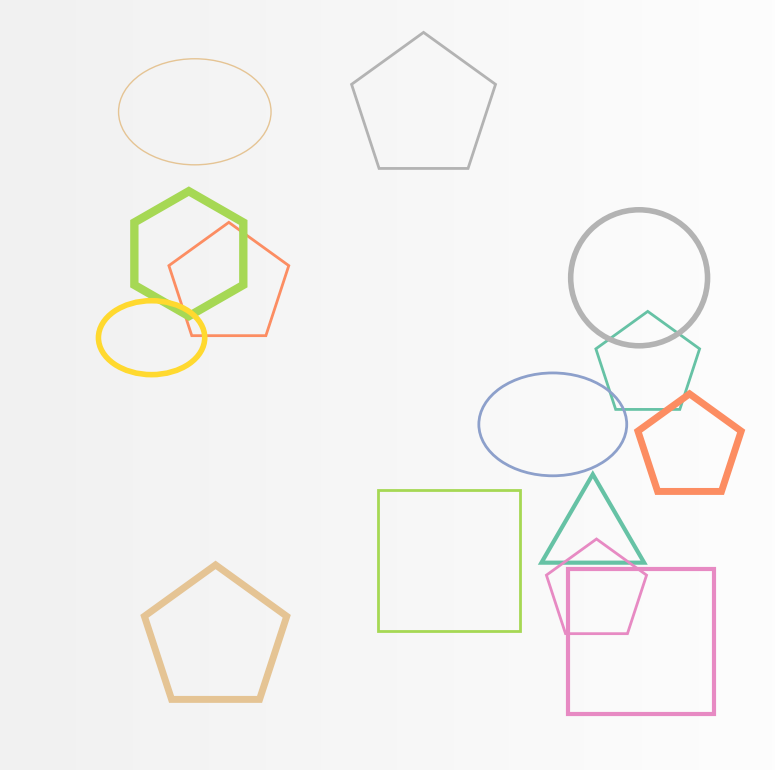[{"shape": "triangle", "thickness": 1.5, "radius": 0.38, "center": [0.765, 0.308]}, {"shape": "pentagon", "thickness": 1, "radius": 0.35, "center": [0.836, 0.525]}, {"shape": "pentagon", "thickness": 1, "radius": 0.41, "center": [0.295, 0.63]}, {"shape": "pentagon", "thickness": 2.5, "radius": 0.35, "center": [0.89, 0.418]}, {"shape": "oval", "thickness": 1, "radius": 0.48, "center": [0.713, 0.449]}, {"shape": "square", "thickness": 1.5, "radius": 0.47, "center": [0.827, 0.167]}, {"shape": "pentagon", "thickness": 1, "radius": 0.34, "center": [0.77, 0.232]}, {"shape": "square", "thickness": 1, "radius": 0.46, "center": [0.579, 0.272]}, {"shape": "hexagon", "thickness": 3, "radius": 0.41, "center": [0.244, 0.671]}, {"shape": "oval", "thickness": 2, "radius": 0.34, "center": [0.196, 0.561]}, {"shape": "pentagon", "thickness": 2.5, "radius": 0.48, "center": [0.278, 0.17]}, {"shape": "oval", "thickness": 0.5, "radius": 0.49, "center": [0.251, 0.855]}, {"shape": "circle", "thickness": 2, "radius": 0.44, "center": [0.825, 0.639]}, {"shape": "pentagon", "thickness": 1, "radius": 0.49, "center": [0.547, 0.86]}]